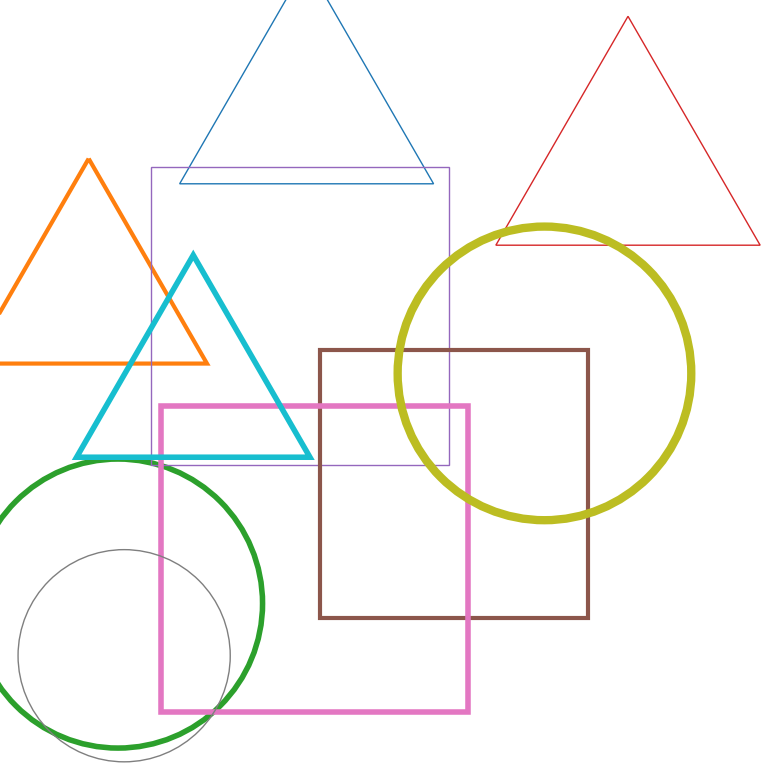[{"shape": "triangle", "thickness": 0.5, "radius": 0.95, "center": [0.398, 0.857]}, {"shape": "triangle", "thickness": 1.5, "radius": 0.89, "center": [0.115, 0.617]}, {"shape": "circle", "thickness": 2, "radius": 0.94, "center": [0.153, 0.216]}, {"shape": "triangle", "thickness": 0.5, "radius": 0.99, "center": [0.816, 0.781]}, {"shape": "square", "thickness": 0.5, "radius": 0.97, "center": [0.389, 0.589]}, {"shape": "square", "thickness": 1.5, "radius": 0.87, "center": [0.59, 0.371]}, {"shape": "square", "thickness": 2, "radius": 1.0, "center": [0.408, 0.274]}, {"shape": "circle", "thickness": 0.5, "radius": 0.69, "center": [0.161, 0.148]}, {"shape": "circle", "thickness": 3, "radius": 0.95, "center": [0.707, 0.515]}, {"shape": "triangle", "thickness": 2, "radius": 0.87, "center": [0.251, 0.494]}]